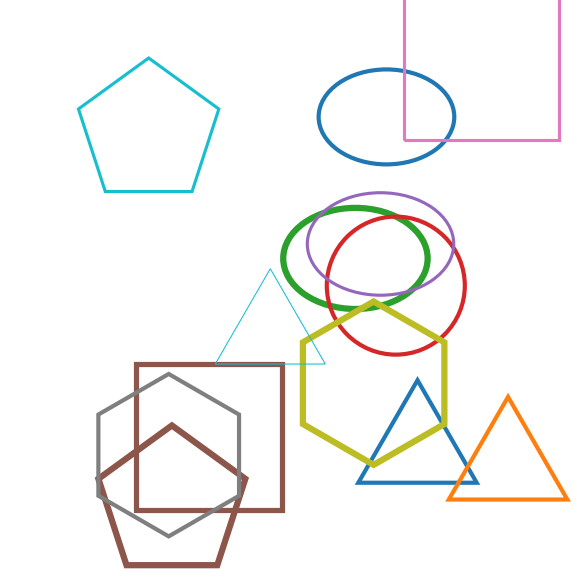[{"shape": "oval", "thickness": 2, "radius": 0.59, "center": [0.669, 0.797]}, {"shape": "triangle", "thickness": 2, "radius": 0.59, "center": [0.723, 0.222]}, {"shape": "triangle", "thickness": 2, "radius": 0.59, "center": [0.88, 0.193]}, {"shape": "oval", "thickness": 3, "radius": 0.63, "center": [0.615, 0.552]}, {"shape": "circle", "thickness": 2, "radius": 0.6, "center": [0.685, 0.505]}, {"shape": "oval", "thickness": 1.5, "radius": 0.63, "center": [0.659, 0.577]}, {"shape": "square", "thickness": 2.5, "radius": 0.63, "center": [0.362, 0.242]}, {"shape": "pentagon", "thickness": 3, "radius": 0.67, "center": [0.298, 0.129]}, {"shape": "square", "thickness": 1.5, "radius": 0.67, "center": [0.833, 0.89]}, {"shape": "hexagon", "thickness": 2, "radius": 0.7, "center": [0.292, 0.211]}, {"shape": "hexagon", "thickness": 3, "radius": 0.71, "center": [0.647, 0.336]}, {"shape": "triangle", "thickness": 0.5, "radius": 0.55, "center": [0.468, 0.424]}, {"shape": "pentagon", "thickness": 1.5, "radius": 0.64, "center": [0.257, 0.771]}]